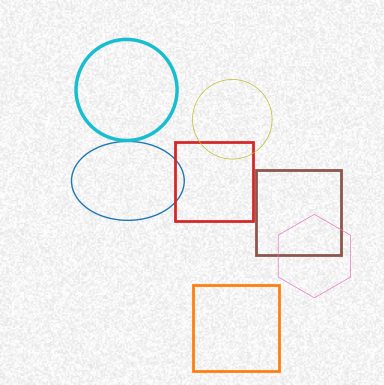[{"shape": "oval", "thickness": 1, "radius": 0.73, "center": [0.332, 0.53]}, {"shape": "square", "thickness": 2, "radius": 0.56, "center": [0.613, 0.148]}, {"shape": "square", "thickness": 2, "radius": 0.51, "center": [0.556, 0.528]}, {"shape": "square", "thickness": 2, "radius": 0.55, "center": [0.775, 0.447]}, {"shape": "hexagon", "thickness": 0.5, "radius": 0.54, "center": [0.817, 0.335]}, {"shape": "circle", "thickness": 0.5, "radius": 0.52, "center": [0.603, 0.69]}, {"shape": "circle", "thickness": 2.5, "radius": 0.66, "center": [0.329, 0.766]}]